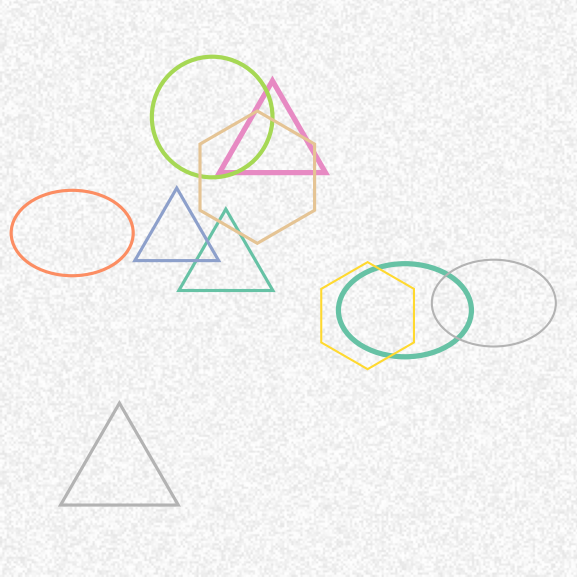[{"shape": "oval", "thickness": 2.5, "radius": 0.58, "center": [0.701, 0.462]}, {"shape": "triangle", "thickness": 1.5, "radius": 0.47, "center": [0.391, 0.543]}, {"shape": "oval", "thickness": 1.5, "radius": 0.53, "center": [0.125, 0.596]}, {"shape": "triangle", "thickness": 1.5, "radius": 0.42, "center": [0.306, 0.59]}, {"shape": "triangle", "thickness": 2.5, "radius": 0.53, "center": [0.472, 0.753]}, {"shape": "circle", "thickness": 2, "radius": 0.52, "center": [0.367, 0.797]}, {"shape": "hexagon", "thickness": 1, "radius": 0.46, "center": [0.637, 0.453]}, {"shape": "hexagon", "thickness": 1.5, "radius": 0.57, "center": [0.446, 0.692]}, {"shape": "triangle", "thickness": 1.5, "radius": 0.59, "center": [0.207, 0.183]}, {"shape": "oval", "thickness": 1, "radius": 0.54, "center": [0.855, 0.474]}]